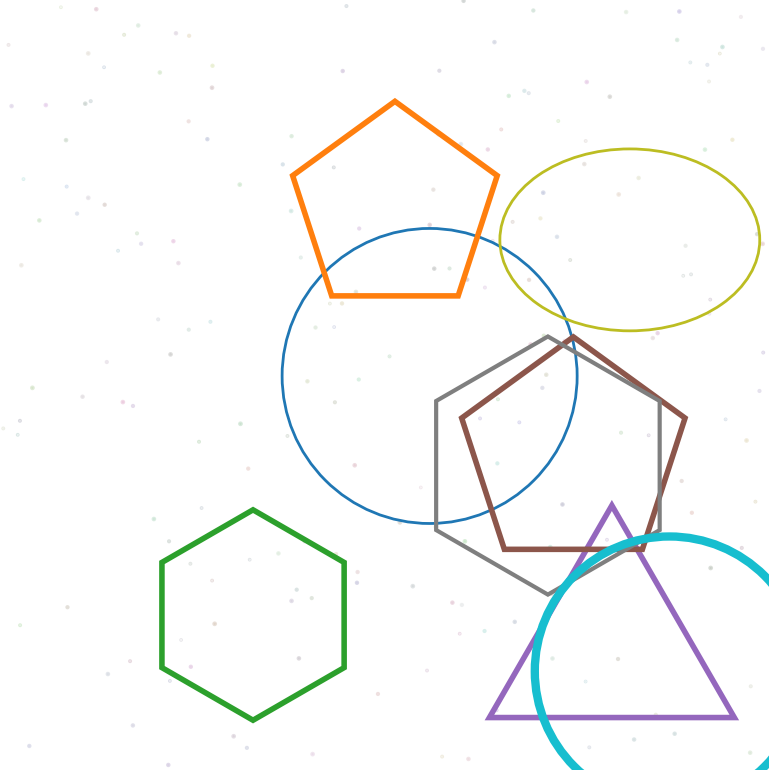[{"shape": "circle", "thickness": 1, "radius": 0.96, "center": [0.558, 0.512]}, {"shape": "pentagon", "thickness": 2, "radius": 0.7, "center": [0.513, 0.729]}, {"shape": "hexagon", "thickness": 2, "radius": 0.68, "center": [0.329, 0.201]}, {"shape": "triangle", "thickness": 2, "radius": 0.92, "center": [0.795, 0.16]}, {"shape": "pentagon", "thickness": 2, "radius": 0.76, "center": [0.745, 0.41]}, {"shape": "hexagon", "thickness": 1.5, "radius": 0.84, "center": [0.712, 0.395]}, {"shape": "oval", "thickness": 1, "radius": 0.84, "center": [0.818, 0.688]}, {"shape": "circle", "thickness": 3, "radius": 0.87, "center": [0.869, 0.128]}]